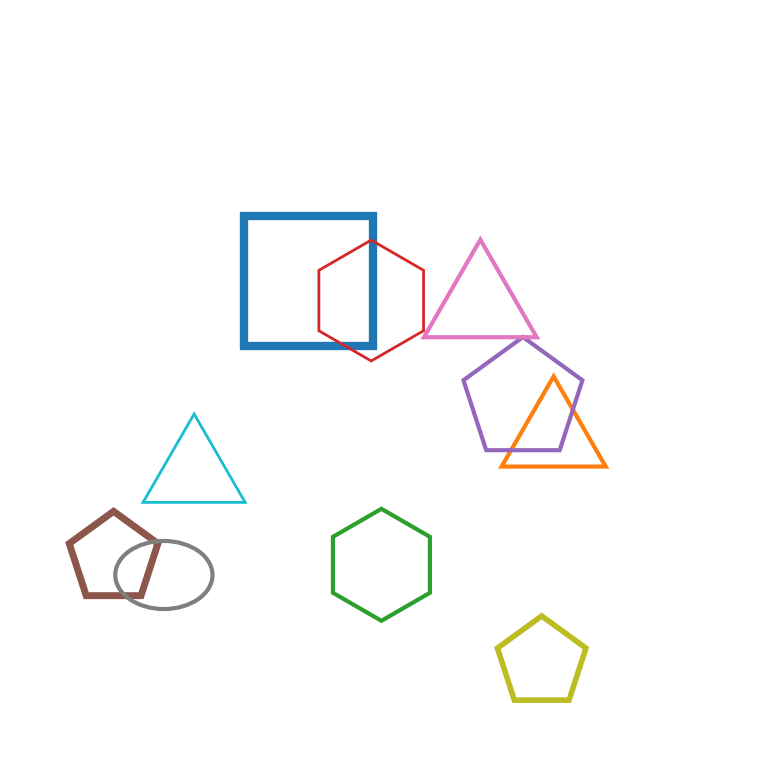[{"shape": "square", "thickness": 3, "radius": 0.42, "center": [0.401, 0.635]}, {"shape": "triangle", "thickness": 1.5, "radius": 0.39, "center": [0.719, 0.433]}, {"shape": "hexagon", "thickness": 1.5, "radius": 0.36, "center": [0.495, 0.266]}, {"shape": "hexagon", "thickness": 1, "radius": 0.39, "center": [0.482, 0.61]}, {"shape": "pentagon", "thickness": 1.5, "radius": 0.41, "center": [0.679, 0.481]}, {"shape": "pentagon", "thickness": 2.5, "radius": 0.3, "center": [0.148, 0.275]}, {"shape": "triangle", "thickness": 1.5, "radius": 0.42, "center": [0.624, 0.604]}, {"shape": "oval", "thickness": 1.5, "radius": 0.32, "center": [0.213, 0.253]}, {"shape": "pentagon", "thickness": 2, "radius": 0.3, "center": [0.703, 0.14]}, {"shape": "triangle", "thickness": 1, "radius": 0.38, "center": [0.252, 0.386]}]